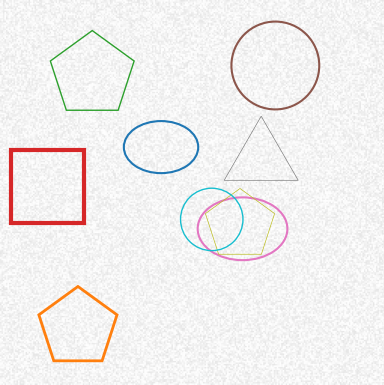[{"shape": "oval", "thickness": 1.5, "radius": 0.48, "center": [0.418, 0.618]}, {"shape": "pentagon", "thickness": 2, "radius": 0.53, "center": [0.202, 0.149]}, {"shape": "pentagon", "thickness": 1, "radius": 0.57, "center": [0.24, 0.806]}, {"shape": "square", "thickness": 3, "radius": 0.47, "center": [0.123, 0.516]}, {"shape": "circle", "thickness": 1.5, "radius": 0.57, "center": [0.715, 0.83]}, {"shape": "oval", "thickness": 1.5, "radius": 0.58, "center": [0.63, 0.406]}, {"shape": "triangle", "thickness": 0.5, "radius": 0.56, "center": [0.678, 0.587]}, {"shape": "pentagon", "thickness": 0.5, "radius": 0.47, "center": [0.623, 0.416]}, {"shape": "circle", "thickness": 1, "radius": 0.41, "center": [0.55, 0.43]}]